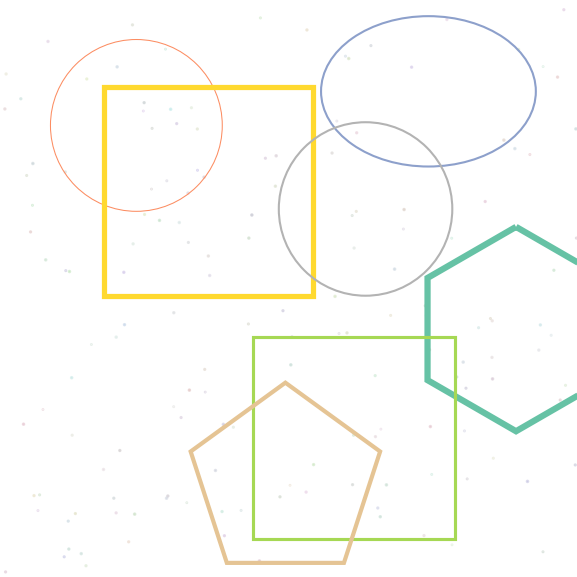[{"shape": "hexagon", "thickness": 3, "radius": 0.88, "center": [0.894, 0.429]}, {"shape": "circle", "thickness": 0.5, "radius": 0.74, "center": [0.236, 0.782]}, {"shape": "oval", "thickness": 1, "radius": 0.93, "center": [0.742, 0.841]}, {"shape": "square", "thickness": 1.5, "radius": 0.87, "center": [0.613, 0.241]}, {"shape": "square", "thickness": 2.5, "radius": 0.91, "center": [0.361, 0.667]}, {"shape": "pentagon", "thickness": 2, "radius": 0.86, "center": [0.494, 0.164]}, {"shape": "circle", "thickness": 1, "radius": 0.75, "center": [0.633, 0.637]}]